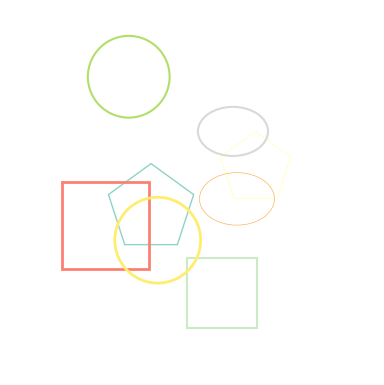[{"shape": "pentagon", "thickness": 1, "radius": 0.58, "center": [0.392, 0.459]}, {"shape": "pentagon", "thickness": 0.5, "radius": 0.48, "center": [0.664, 0.563]}, {"shape": "square", "thickness": 2, "radius": 0.56, "center": [0.274, 0.415]}, {"shape": "oval", "thickness": 0.5, "radius": 0.49, "center": [0.615, 0.483]}, {"shape": "circle", "thickness": 1.5, "radius": 0.53, "center": [0.334, 0.801]}, {"shape": "oval", "thickness": 1.5, "radius": 0.46, "center": [0.605, 0.659]}, {"shape": "square", "thickness": 1.5, "radius": 0.46, "center": [0.576, 0.239]}, {"shape": "circle", "thickness": 2, "radius": 0.56, "center": [0.41, 0.376]}]